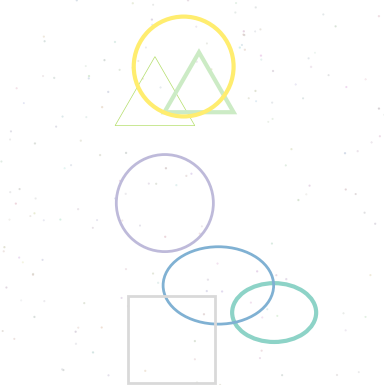[{"shape": "oval", "thickness": 3, "radius": 0.55, "center": [0.712, 0.188]}, {"shape": "circle", "thickness": 2, "radius": 0.63, "center": [0.428, 0.473]}, {"shape": "oval", "thickness": 2, "radius": 0.72, "center": [0.567, 0.259]}, {"shape": "triangle", "thickness": 0.5, "radius": 0.6, "center": [0.402, 0.734]}, {"shape": "square", "thickness": 2, "radius": 0.57, "center": [0.445, 0.118]}, {"shape": "triangle", "thickness": 3, "radius": 0.52, "center": [0.517, 0.76]}, {"shape": "circle", "thickness": 3, "radius": 0.65, "center": [0.477, 0.827]}]